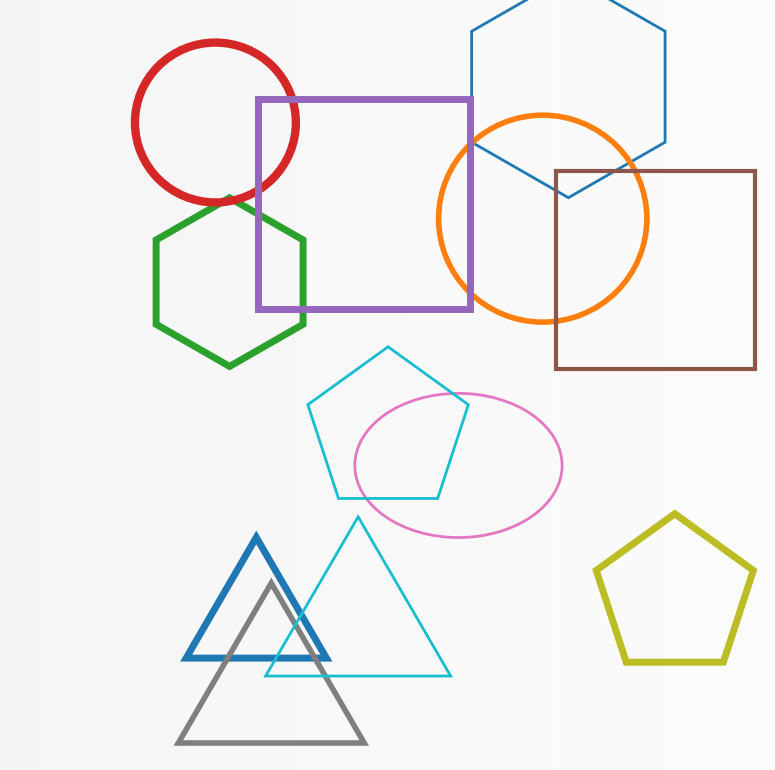[{"shape": "triangle", "thickness": 2.5, "radius": 0.52, "center": [0.331, 0.198]}, {"shape": "hexagon", "thickness": 1, "radius": 0.72, "center": [0.733, 0.887]}, {"shape": "circle", "thickness": 2, "radius": 0.67, "center": [0.7, 0.716]}, {"shape": "hexagon", "thickness": 2.5, "radius": 0.55, "center": [0.296, 0.634]}, {"shape": "circle", "thickness": 3, "radius": 0.52, "center": [0.278, 0.841]}, {"shape": "square", "thickness": 2.5, "radius": 0.68, "center": [0.47, 0.736]}, {"shape": "square", "thickness": 1.5, "radius": 0.64, "center": [0.846, 0.649]}, {"shape": "oval", "thickness": 1, "radius": 0.67, "center": [0.592, 0.396]}, {"shape": "triangle", "thickness": 2, "radius": 0.69, "center": [0.35, 0.104]}, {"shape": "pentagon", "thickness": 2.5, "radius": 0.53, "center": [0.871, 0.226]}, {"shape": "triangle", "thickness": 1, "radius": 0.69, "center": [0.462, 0.191]}, {"shape": "pentagon", "thickness": 1, "radius": 0.54, "center": [0.501, 0.441]}]